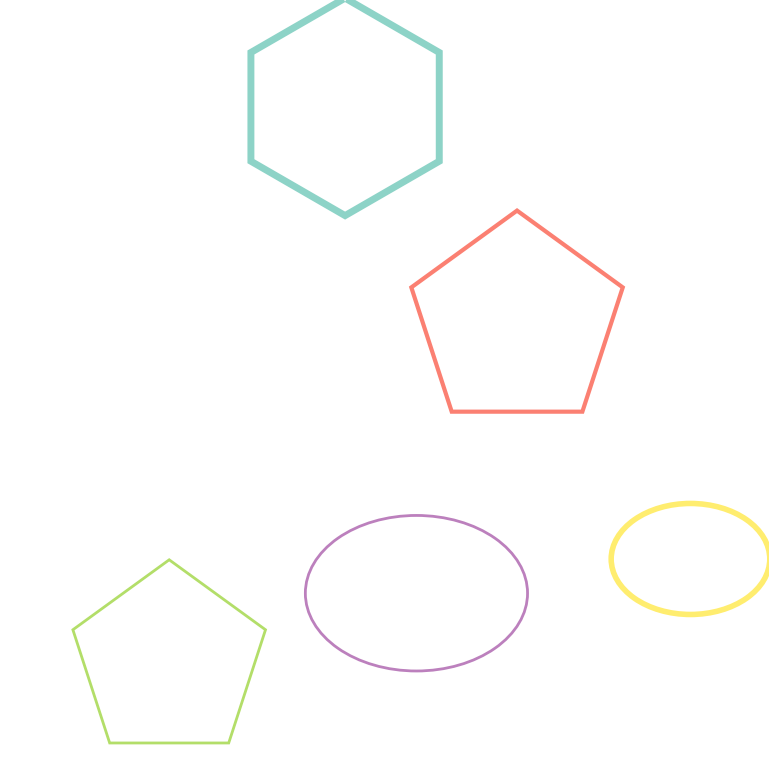[{"shape": "hexagon", "thickness": 2.5, "radius": 0.71, "center": [0.448, 0.861]}, {"shape": "pentagon", "thickness": 1.5, "radius": 0.72, "center": [0.671, 0.582]}, {"shape": "pentagon", "thickness": 1, "radius": 0.66, "center": [0.22, 0.141]}, {"shape": "oval", "thickness": 1, "radius": 0.72, "center": [0.541, 0.23]}, {"shape": "oval", "thickness": 2, "radius": 0.51, "center": [0.897, 0.274]}]